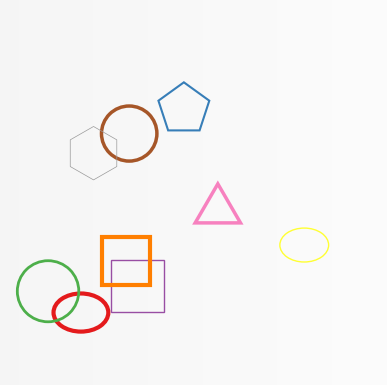[{"shape": "oval", "thickness": 3, "radius": 0.35, "center": [0.209, 0.188]}, {"shape": "pentagon", "thickness": 1.5, "radius": 0.35, "center": [0.474, 0.717]}, {"shape": "circle", "thickness": 2, "radius": 0.4, "center": [0.124, 0.244]}, {"shape": "square", "thickness": 1, "radius": 0.34, "center": [0.355, 0.258]}, {"shape": "square", "thickness": 3, "radius": 0.31, "center": [0.326, 0.322]}, {"shape": "oval", "thickness": 1, "radius": 0.31, "center": [0.785, 0.364]}, {"shape": "circle", "thickness": 2.5, "radius": 0.36, "center": [0.333, 0.653]}, {"shape": "triangle", "thickness": 2.5, "radius": 0.34, "center": [0.562, 0.455]}, {"shape": "hexagon", "thickness": 0.5, "radius": 0.35, "center": [0.241, 0.602]}]